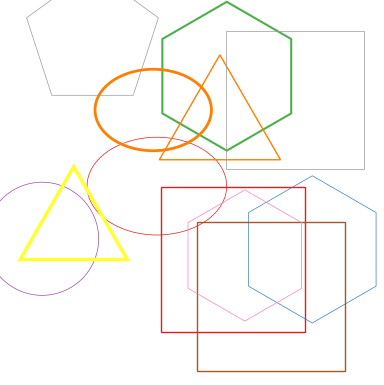[{"shape": "oval", "thickness": 0.5, "radius": 0.91, "center": [0.407, 0.517]}, {"shape": "square", "thickness": 1, "radius": 0.94, "center": [0.605, 0.326]}, {"shape": "hexagon", "thickness": 0.5, "radius": 0.96, "center": [0.811, 0.352]}, {"shape": "hexagon", "thickness": 1.5, "radius": 0.97, "center": [0.589, 0.802]}, {"shape": "circle", "thickness": 0.5, "radius": 0.73, "center": [0.109, 0.38]}, {"shape": "oval", "thickness": 2, "radius": 0.76, "center": [0.398, 0.714]}, {"shape": "triangle", "thickness": 1, "radius": 0.91, "center": [0.571, 0.676]}, {"shape": "triangle", "thickness": 2.5, "radius": 0.8, "center": [0.192, 0.406]}, {"shape": "square", "thickness": 1, "radius": 0.96, "center": [0.705, 0.23]}, {"shape": "hexagon", "thickness": 0.5, "radius": 0.85, "center": [0.636, 0.336]}, {"shape": "pentagon", "thickness": 0.5, "radius": 0.9, "center": [0.24, 0.898]}, {"shape": "square", "thickness": 0.5, "radius": 0.9, "center": [0.765, 0.741]}]